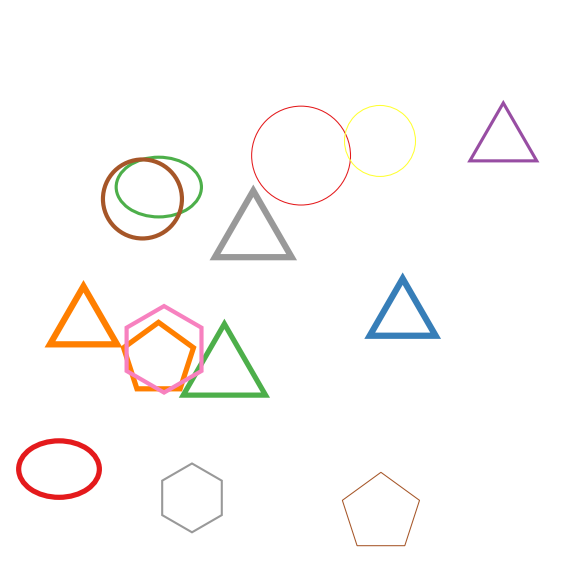[{"shape": "oval", "thickness": 2.5, "radius": 0.35, "center": [0.102, 0.187]}, {"shape": "circle", "thickness": 0.5, "radius": 0.43, "center": [0.521, 0.73]}, {"shape": "triangle", "thickness": 3, "radius": 0.33, "center": [0.697, 0.451]}, {"shape": "triangle", "thickness": 2.5, "radius": 0.41, "center": [0.389, 0.356]}, {"shape": "oval", "thickness": 1.5, "radius": 0.37, "center": [0.275, 0.675]}, {"shape": "triangle", "thickness": 1.5, "radius": 0.33, "center": [0.872, 0.754]}, {"shape": "triangle", "thickness": 3, "radius": 0.34, "center": [0.145, 0.436]}, {"shape": "pentagon", "thickness": 2.5, "radius": 0.32, "center": [0.274, 0.377]}, {"shape": "circle", "thickness": 0.5, "radius": 0.31, "center": [0.658, 0.755]}, {"shape": "circle", "thickness": 2, "radius": 0.34, "center": [0.247, 0.655]}, {"shape": "pentagon", "thickness": 0.5, "radius": 0.35, "center": [0.66, 0.111]}, {"shape": "hexagon", "thickness": 2, "radius": 0.37, "center": [0.284, 0.394]}, {"shape": "hexagon", "thickness": 1, "radius": 0.3, "center": [0.332, 0.137]}, {"shape": "triangle", "thickness": 3, "radius": 0.38, "center": [0.439, 0.592]}]